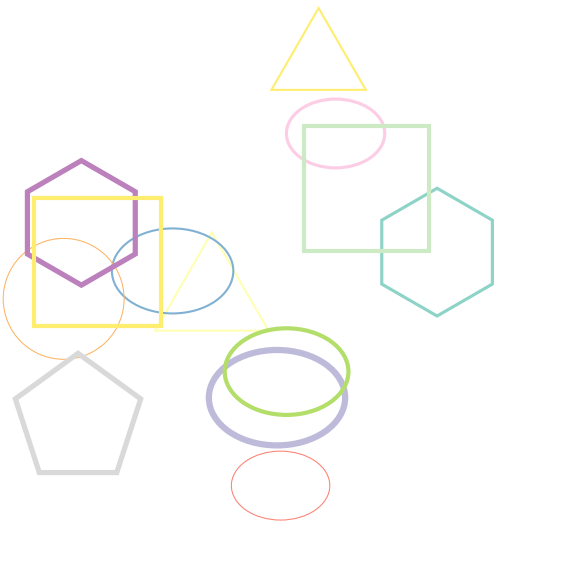[{"shape": "hexagon", "thickness": 1.5, "radius": 0.55, "center": [0.757, 0.563]}, {"shape": "triangle", "thickness": 1, "radius": 0.57, "center": [0.367, 0.483]}, {"shape": "oval", "thickness": 3, "radius": 0.59, "center": [0.48, 0.31]}, {"shape": "oval", "thickness": 0.5, "radius": 0.43, "center": [0.486, 0.158]}, {"shape": "oval", "thickness": 1, "radius": 0.53, "center": [0.299, 0.53]}, {"shape": "circle", "thickness": 0.5, "radius": 0.52, "center": [0.11, 0.482]}, {"shape": "oval", "thickness": 2, "radius": 0.54, "center": [0.496, 0.356]}, {"shape": "oval", "thickness": 1.5, "radius": 0.43, "center": [0.581, 0.768]}, {"shape": "pentagon", "thickness": 2.5, "radius": 0.57, "center": [0.135, 0.273]}, {"shape": "hexagon", "thickness": 2.5, "radius": 0.54, "center": [0.141, 0.613]}, {"shape": "square", "thickness": 2, "radius": 0.54, "center": [0.635, 0.672]}, {"shape": "triangle", "thickness": 1, "radius": 0.47, "center": [0.552, 0.891]}, {"shape": "square", "thickness": 2, "radius": 0.55, "center": [0.169, 0.545]}]